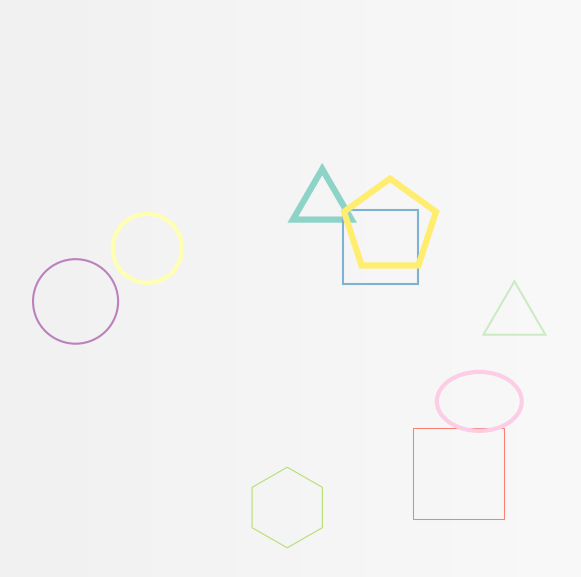[{"shape": "triangle", "thickness": 3, "radius": 0.29, "center": [0.554, 0.648]}, {"shape": "circle", "thickness": 2, "radius": 0.3, "center": [0.254, 0.569]}, {"shape": "square", "thickness": 0.5, "radius": 0.39, "center": [0.789, 0.179]}, {"shape": "square", "thickness": 1, "radius": 0.32, "center": [0.654, 0.572]}, {"shape": "hexagon", "thickness": 0.5, "radius": 0.35, "center": [0.494, 0.12]}, {"shape": "oval", "thickness": 2, "radius": 0.37, "center": [0.825, 0.304]}, {"shape": "circle", "thickness": 1, "radius": 0.37, "center": [0.13, 0.477]}, {"shape": "triangle", "thickness": 1, "radius": 0.31, "center": [0.885, 0.45]}, {"shape": "pentagon", "thickness": 3, "radius": 0.42, "center": [0.671, 0.607]}]